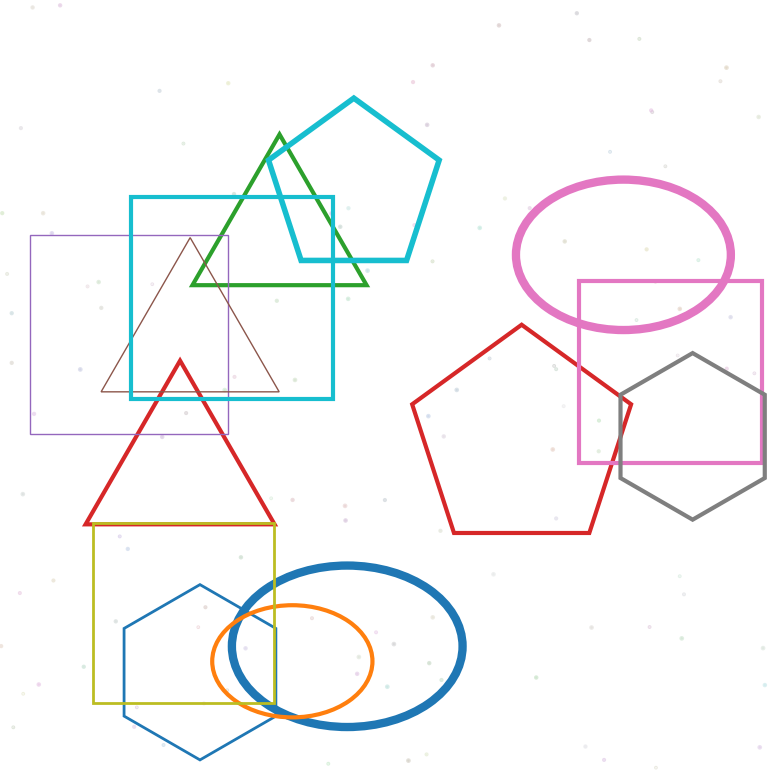[{"shape": "hexagon", "thickness": 1, "radius": 0.57, "center": [0.26, 0.127]}, {"shape": "oval", "thickness": 3, "radius": 0.75, "center": [0.451, 0.161]}, {"shape": "oval", "thickness": 1.5, "radius": 0.52, "center": [0.38, 0.141]}, {"shape": "triangle", "thickness": 1.5, "radius": 0.65, "center": [0.363, 0.695]}, {"shape": "triangle", "thickness": 1.5, "radius": 0.71, "center": [0.234, 0.39]}, {"shape": "pentagon", "thickness": 1.5, "radius": 0.75, "center": [0.677, 0.429]}, {"shape": "square", "thickness": 0.5, "radius": 0.64, "center": [0.167, 0.566]}, {"shape": "triangle", "thickness": 0.5, "radius": 0.67, "center": [0.247, 0.558]}, {"shape": "oval", "thickness": 3, "radius": 0.7, "center": [0.81, 0.669]}, {"shape": "square", "thickness": 1.5, "radius": 0.59, "center": [0.87, 0.517]}, {"shape": "hexagon", "thickness": 1.5, "radius": 0.54, "center": [0.9, 0.433]}, {"shape": "square", "thickness": 1, "radius": 0.59, "center": [0.239, 0.204]}, {"shape": "square", "thickness": 1.5, "radius": 0.66, "center": [0.301, 0.613]}, {"shape": "pentagon", "thickness": 2, "radius": 0.58, "center": [0.46, 0.756]}]